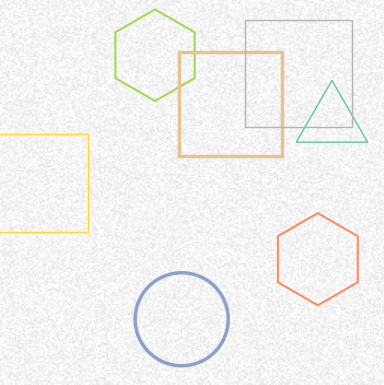[{"shape": "triangle", "thickness": 1, "radius": 0.54, "center": [0.862, 0.684]}, {"shape": "hexagon", "thickness": 1.5, "radius": 0.6, "center": [0.826, 0.327]}, {"shape": "circle", "thickness": 2.5, "radius": 0.6, "center": [0.472, 0.171]}, {"shape": "hexagon", "thickness": 1.5, "radius": 0.59, "center": [0.403, 0.857]}, {"shape": "square", "thickness": 1, "radius": 0.64, "center": [0.102, 0.525]}, {"shape": "square", "thickness": 2.5, "radius": 0.67, "center": [0.599, 0.73]}, {"shape": "square", "thickness": 1, "radius": 0.7, "center": [0.775, 0.81]}]